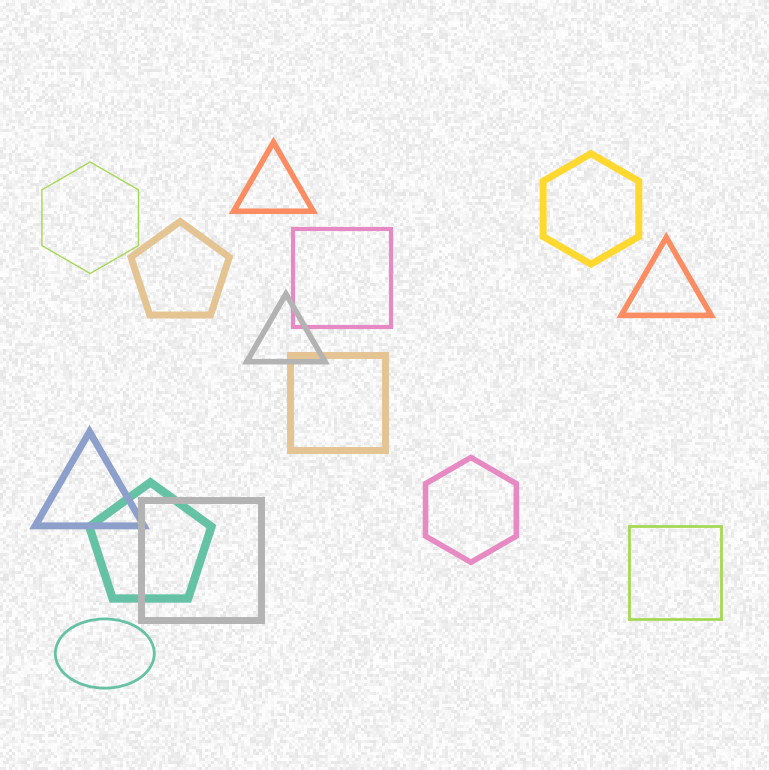[{"shape": "pentagon", "thickness": 3, "radius": 0.42, "center": [0.195, 0.29]}, {"shape": "oval", "thickness": 1, "radius": 0.32, "center": [0.136, 0.151]}, {"shape": "triangle", "thickness": 2, "radius": 0.3, "center": [0.355, 0.756]}, {"shape": "triangle", "thickness": 2, "radius": 0.34, "center": [0.865, 0.624]}, {"shape": "triangle", "thickness": 2.5, "radius": 0.41, "center": [0.116, 0.358]}, {"shape": "square", "thickness": 1.5, "radius": 0.32, "center": [0.444, 0.639]}, {"shape": "hexagon", "thickness": 2, "radius": 0.34, "center": [0.612, 0.338]}, {"shape": "square", "thickness": 1, "radius": 0.3, "center": [0.876, 0.256]}, {"shape": "hexagon", "thickness": 0.5, "radius": 0.36, "center": [0.117, 0.717]}, {"shape": "hexagon", "thickness": 2.5, "radius": 0.36, "center": [0.768, 0.729]}, {"shape": "square", "thickness": 2.5, "radius": 0.31, "center": [0.438, 0.477]}, {"shape": "pentagon", "thickness": 2.5, "radius": 0.34, "center": [0.234, 0.645]}, {"shape": "triangle", "thickness": 2, "radius": 0.29, "center": [0.371, 0.56]}, {"shape": "square", "thickness": 2.5, "radius": 0.39, "center": [0.261, 0.273]}]